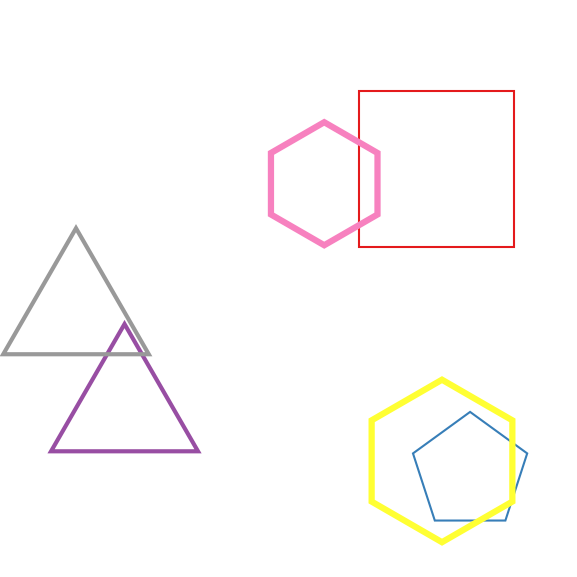[{"shape": "square", "thickness": 1, "radius": 0.67, "center": [0.756, 0.706]}, {"shape": "pentagon", "thickness": 1, "radius": 0.52, "center": [0.814, 0.182]}, {"shape": "triangle", "thickness": 2, "radius": 0.73, "center": [0.216, 0.291]}, {"shape": "hexagon", "thickness": 3, "radius": 0.7, "center": [0.765, 0.201]}, {"shape": "hexagon", "thickness": 3, "radius": 0.53, "center": [0.561, 0.681]}, {"shape": "triangle", "thickness": 2, "radius": 0.73, "center": [0.132, 0.458]}]